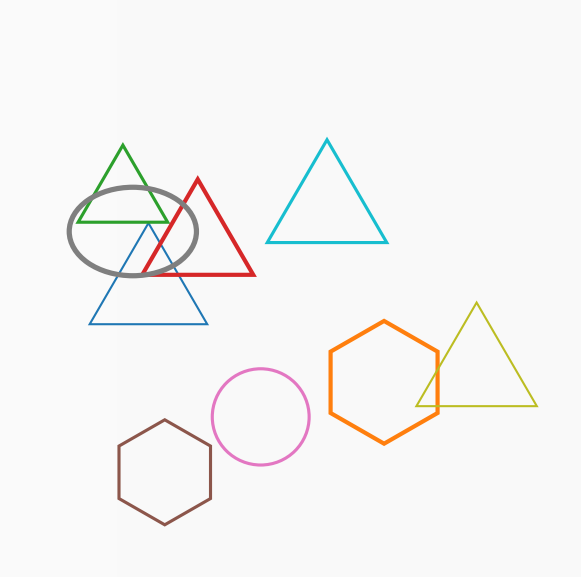[{"shape": "triangle", "thickness": 1, "radius": 0.58, "center": [0.255, 0.496]}, {"shape": "hexagon", "thickness": 2, "radius": 0.53, "center": [0.661, 0.337]}, {"shape": "triangle", "thickness": 1.5, "radius": 0.44, "center": [0.211, 0.659]}, {"shape": "triangle", "thickness": 2, "radius": 0.55, "center": [0.34, 0.578]}, {"shape": "hexagon", "thickness": 1.5, "radius": 0.45, "center": [0.283, 0.181]}, {"shape": "circle", "thickness": 1.5, "radius": 0.42, "center": [0.449, 0.277]}, {"shape": "oval", "thickness": 2.5, "radius": 0.55, "center": [0.229, 0.598]}, {"shape": "triangle", "thickness": 1, "radius": 0.6, "center": [0.82, 0.356]}, {"shape": "triangle", "thickness": 1.5, "radius": 0.59, "center": [0.563, 0.638]}]